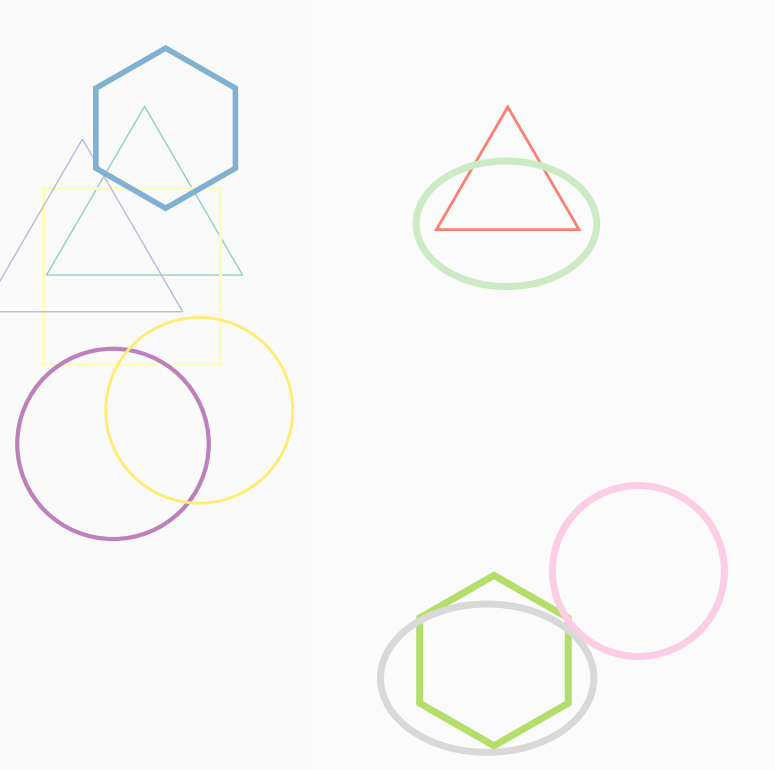[{"shape": "triangle", "thickness": 0.5, "radius": 0.73, "center": [0.187, 0.716]}, {"shape": "square", "thickness": 1, "radius": 0.57, "center": [0.169, 0.642]}, {"shape": "triangle", "thickness": 0.5, "radius": 0.75, "center": [0.106, 0.67]}, {"shape": "triangle", "thickness": 1, "radius": 0.53, "center": [0.655, 0.755]}, {"shape": "hexagon", "thickness": 2, "radius": 0.52, "center": [0.214, 0.834]}, {"shape": "hexagon", "thickness": 2.5, "radius": 0.55, "center": [0.637, 0.142]}, {"shape": "circle", "thickness": 2.5, "radius": 0.55, "center": [0.824, 0.258]}, {"shape": "oval", "thickness": 2.5, "radius": 0.69, "center": [0.629, 0.119]}, {"shape": "circle", "thickness": 1.5, "radius": 0.62, "center": [0.146, 0.424]}, {"shape": "oval", "thickness": 2.5, "radius": 0.58, "center": [0.653, 0.709]}, {"shape": "circle", "thickness": 1, "radius": 0.6, "center": [0.257, 0.467]}]